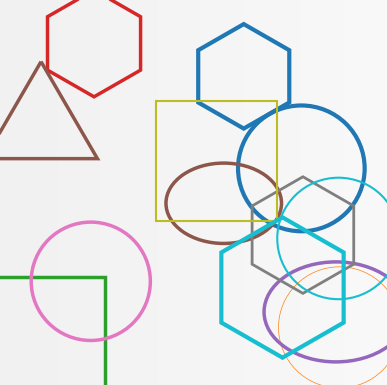[{"shape": "hexagon", "thickness": 3, "radius": 0.68, "center": [0.629, 0.802]}, {"shape": "circle", "thickness": 3, "radius": 0.82, "center": [0.778, 0.563]}, {"shape": "circle", "thickness": 0.5, "radius": 0.79, "center": [0.876, 0.15]}, {"shape": "square", "thickness": 2.5, "radius": 0.85, "center": [0.102, 0.112]}, {"shape": "hexagon", "thickness": 2.5, "radius": 0.69, "center": [0.243, 0.887]}, {"shape": "oval", "thickness": 2.5, "radius": 0.93, "center": [0.867, 0.19]}, {"shape": "triangle", "thickness": 2.5, "radius": 0.84, "center": [0.106, 0.672]}, {"shape": "oval", "thickness": 2.5, "radius": 0.75, "center": [0.577, 0.472]}, {"shape": "circle", "thickness": 2.5, "radius": 0.77, "center": [0.234, 0.269]}, {"shape": "hexagon", "thickness": 2, "radius": 0.76, "center": [0.782, 0.389]}, {"shape": "square", "thickness": 1.5, "radius": 0.78, "center": [0.558, 0.583]}, {"shape": "circle", "thickness": 1.5, "radius": 0.79, "center": [0.873, 0.381]}, {"shape": "hexagon", "thickness": 3, "radius": 0.91, "center": [0.729, 0.253]}]